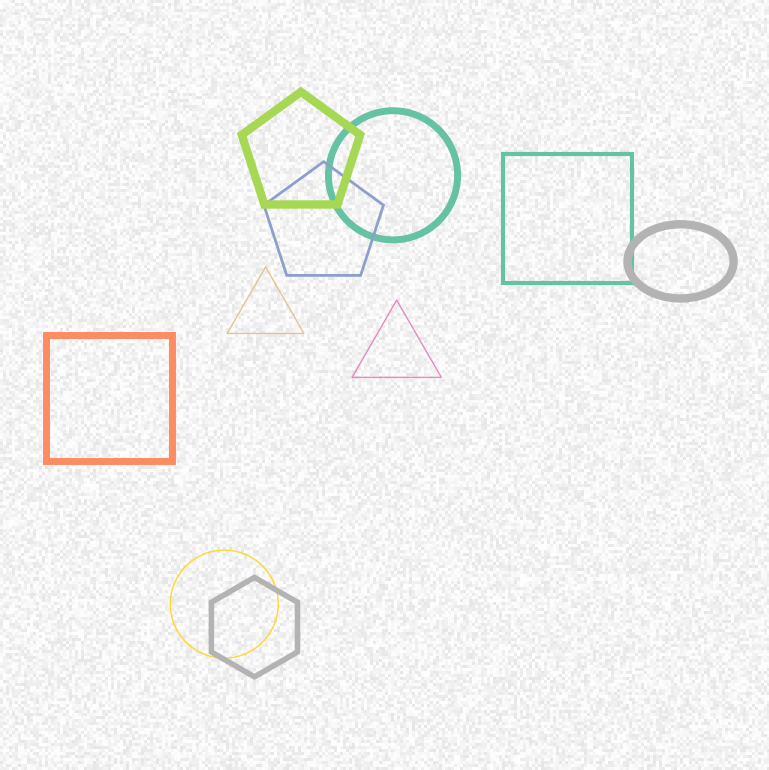[{"shape": "circle", "thickness": 2.5, "radius": 0.42, "center": [0.51, 0.772]}, {"shape": "square", "thickness": 1.5, "radius": 0.42, "center": [0.736, 0.716]}, {"shape": "square", "thickness": 2.5, "radius": 0.41, "center": [0.142, 0.483]}, {"shape": "pentagon", "thickness": 1, "radius": 0.41, "center": [0.42, 0.708]}, {"shape": "triangle", "thickness": 0.5, "radius": 0.33, "center": [0.515, 0.543]}, {"shape": "pentagon", "thickness": 3, "radius": 0.4, "center": [0.391, 0.8]}, {"shape": "circle", "thickness": 0.5, "radius": 0.35, "center": [0.291, 0.215]}, {"shape": "triangle", "thickness": 0.5, "radius": 0.29, "center": [0.345, 0.596]}, {"shape": "hexagon", "thickness": 2, "radius": 0.32, "center": [0.33, 0.186]}, {"shape": "oval", "thickness": 3, "radius": 0.34, "center": [0.884, 0.661]}]